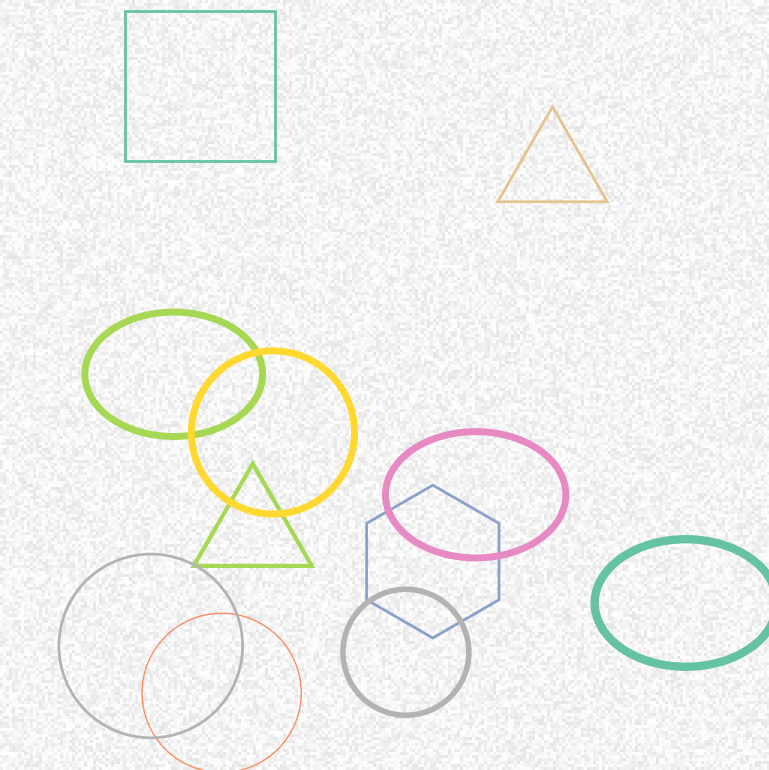[{"shape": "oval", "thickness": 3, "radius": 0.59, "center": [0.891, 0.217]}, {"shape": "square", "thickness": 1, "radius": 0.49, "center": [0.259, 0.889]}, {"shape": "circle", "thickness": 0.5, "radius": 0.52, "center": [0.288, 0.1]}, {"shape": "hexagon", "thickness": 1, "radius": 0.5, "center": [0.562, 0.271]}, {"shape": "oval", "thickness": 2.5, "radius": 0.59, "center": [0.618, 0.357]}, {"shape": "oval", "thickness": 2.5, "radius": 0.58, "center": [0.226, 0.514]}, {"shape": "triangle", "thickness": 1.5, "radius": 0.44, "center": [0.328, 0.309]}, {"shape": "circle", "thickness": 2.5, "radius": 0.53, "center": [0.354, 0.438]}, {"shape": "triangle", "thickness": 1, "radius": 0.41, "center": [0.718, 0.779]}, {"shape": "circle", "thickness": 1, "radius": 0.6, "center": [0.196, 0.161]}, {"shape": "circle", "thickness": 2, "radius": 0.41, "center": [0.527, 0.153]}]